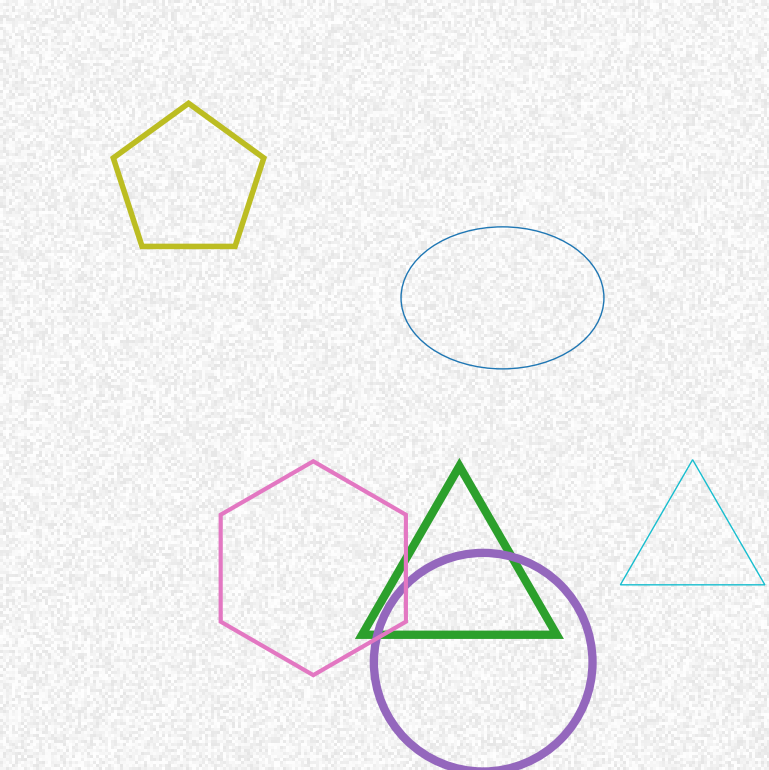[{"shape": "oval", "thickness": 0.5, "radius": 0.66, "center": [0.653, 0.613]}, {"shape": "triangle", "thickness": 3, "radius": 0.73, "center": [0.597, 0.249]}, {"shape": "circle", "thickness": 3, "radius": 0.71, "center": [0.628, 0.14]}, {"shape": "hexagon", "thickness": 1.5, "radius": 0.69, "center": [0.407, 0.262]}, {"shape": "pentagon", "thickness": 2, "radius": 0.51, "center": [0.245, 0.763]}, {"shape": "triangle", "thickness": 0.5, "radius": 0.54, "center": [0.899, 0.295]}]